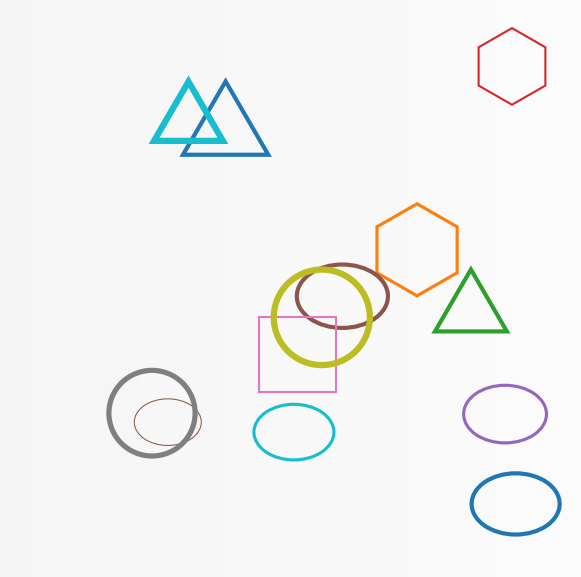[{"shape": "oval", "thickness": 2, "radius": 0.38, "center": [0.887, 0.127]}, {"shape": "triangle", "thickness": 2, "radius": 0.42, "center": [0.388, 0.774]}, {"shape": "hexagon", "thickness": 1.5, "radius": 0.4, "center": [0.718, 0.567]}, {"shape": "triangle", "thickness": 2, "radius": 0.36, "center": [0.81, 0.461]}, {"shape": "hexagon", "thickness": 1, "radius": 0.33, "center": [0.881, 0.884]}, {"shape": "oval", "thickness": 1.5, "radius": 0.36, "center": [0.869, 0.282]}, {"shape": "oval", "thickness": 2, "radius": 0.39, "center": [0.589, 0.486]}, {"shape": "oval", "thickness": 0.5, "radius": 0.29, "center": [0.289, 0.268]}, {"shape": "square", "thickness": 1, "radius": 0.33, "center": [0.512, 0.385]}, {"shape": "circle", "thickness": 2.5, "radius": 0.37, "center": [0.261, 0.284]}, {"shape": "circle", "thickness": 3, "radius": 0.41, "center": [0.554, 0.45]}, {"shape": "oval", "thickness": 1.5, "radius": 0.34, "center": [0.506, 0.251]}, {"shape": "triangle", "thickness": 3, "radius": 0.34, "center": [0.324, 0.789]}]